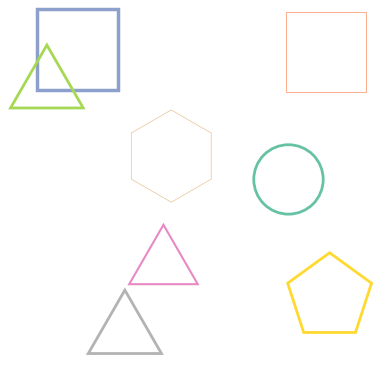[{"shape": "circle", "thickness": 2, "radius": 0.45, "center": [0.749, 0.534]}, {"shape": "square", "thickness": 0.5, "radius": 0.52, "center": [0.847, 0.865]}, {"shape": "square", "thickness": 2.5, "radius": 0.53, "center": [0.201, 0.872]}, {"shape": "triangle", "thickness": 1.5, "radius": 0.51, "center": [0.425, 0.313]}, {"shape": "triangle", "thickness": 2, "radius": 0.54, "center": [0.122, 0.774]}, {"shape": "pentagon", "thickness": 2, "radius": 0.57, "center": [0.856, 0.229]}, {"shape": "hexagon", "thickness": 0.5, "radius": 0.6, "center": [0.445, 0.595]}, {"shape": "triangle", "thickness": 2, "radius": 0.55, "center": [0.324, 0.137]}]